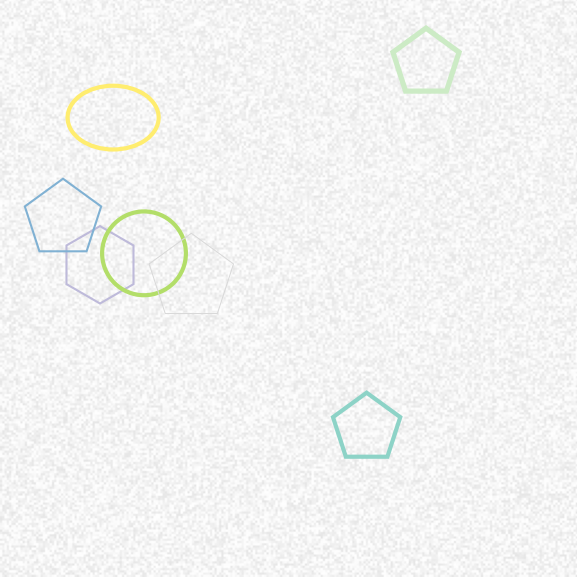[{"shape": "pentagon", "thickness": 2, "radius": 0.31, "center": [0.635, 0.258]}, {"shape": "hexagon", "thickness": 1, "radius": 0.33, "center": [0.173, 0.541]}, {"shape": "pentagon", "thickness": 1, "radius": 0.35, "center": [0.109, 0.62]}, {"shape": "circle", "thickness": 2, "radius": 0.36, "center": [0.249, 0.56]}, {"shape": "pentagon", "thickness": 0.5, "radius": 0.38, "center": [0.331, 0.518]}, {"shape": "pentagon", "thickness": 2.5, "radius": 0.3, "center": [0.738, 0.89]}, {"shape": "oval", "thickness": 2, "radius": 0.39, "center": [0.196, 0.795]}]